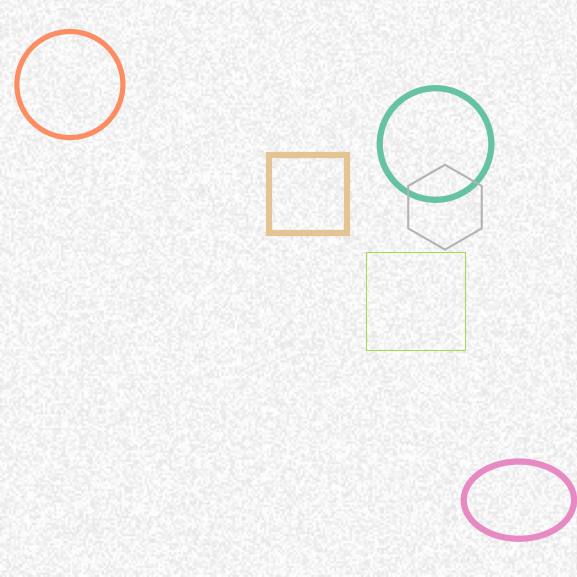[{"shape": "circle", "thickness": 3, "radius": 0.48, "center": [0.754, 0.75]}, {"shape": "circle", "thickness": 2.5, "radius": 0.46, "center": [0.121, 0.853]}, {"shape": "oval", "thickness": 3, "radius": 0.48, "center": [0.899, 0.133]}, {"shape": "square", "thickness": 0.5, "radius": 0.43, "center": [0.719, 0.478]}, {"shape": "square", "thickness": 3, "radius": 0.34, "center": [0.533, 0.663]}, {"shape": "hexagon", "thickness": 1, "radius": 0.37, "center": [0.771, 0.64]}]